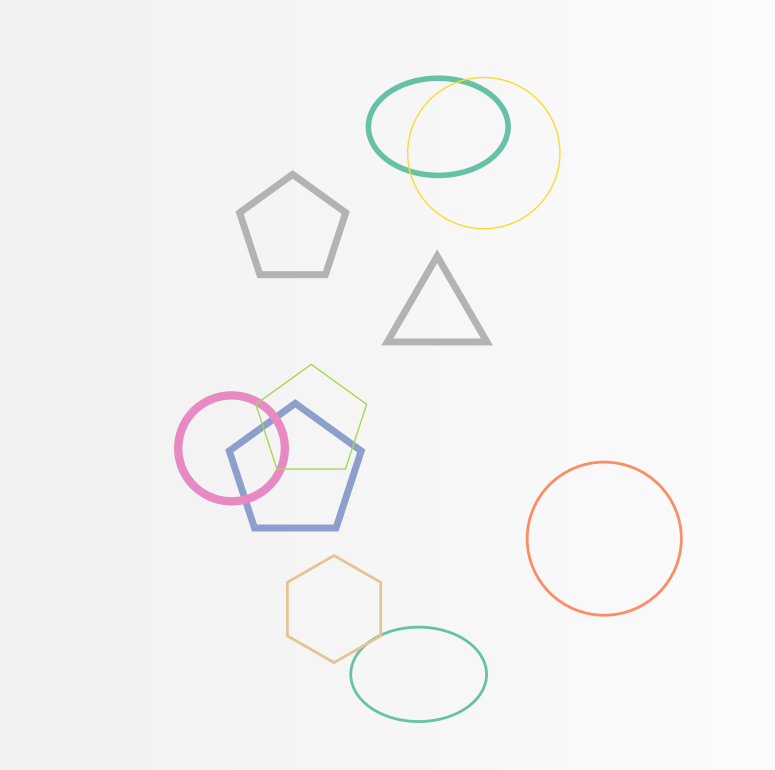[{"shape": "oval", "thickness": 1, "radius": 0.44, "center": [0.54, 0.124]}, {"shape": "oval", "thickness": 2, "radius": 0.45, "center": [0.565, 0.835]}, {"shape": "circle", "thickness": 1, "radius": 0.5, "center": [0.78, 0.3]}, {"shape": "pentagon", "thickness": 2.5, "radius": 0.45, "center": [0.381, 0.387]}, {"shape": "circle", "thickness": 3, "radius": 0.34, "center": [0.299, 0.418]}, {"shape": "pentagon", "thickness": 0.5, "radius": 0.38, "center": [0.402, 0.452]}, {"shape": "circle", "thickness": 0.5, "radius": 0.49, "center": [0.624, 0.801]}, {"shape": "hexagon", "thickness": 1, "radius": 0.35, "center": [0.431, 0.209]}, {"shape": "triangle", "thickness": 2.5, "radius": 0.37, "center": [0.564, 0.593]}, {"shape": "pentagon", "thickness": 2.5, "radius": 0.36, "center": [0.378, 0.702]}]